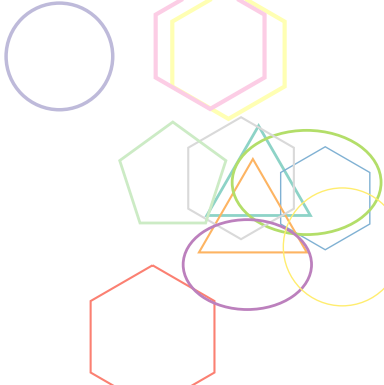[{"shape": "triangle", "thickness": 2, "radius": 0.78, "center": [0.672, 0.518]}, {"shape": "hexagon", "thickness": 3, "radius": 0.84, "center": [0.593, 0.86]}, {"shape": "circle", "thickness": 2.5, "radius": 0.69, "center": [0.154, 0.853]}, {"shape": "hexagon", "thickness": 1.5, "radius": 0.93, "center": [0.396, 0.125]}, {"shape": "hexagon", "thickness": 1, "radius": 0.67, "center": [0.845, 0.485]}, {"shape": "triangle", "thickness": 1.5, "radius": 0.81, "center": [0.657, 0.425]}, {"shape": "oval", "thickness": 2, "radius": 0.97, "center": [0.796, 0.526]}, {"shape": "hexagon", "thickness": 3, "radius": 0.82, "center": [0.546, 0.88]}, {"shape": "hexagon", "thickness": 1.5, "radius": 0.79, "center": [0.626, 0.537]}, {"shape": "oval", "thickness": 2, "radius": 0.83, "center": [0.642, 0.313]}, {"shape": "pentagon", "thickness": 2, "radius": 0.72, "center": [0.449, 0.538]}, {"shape": "circle", "thickness": 1, "radius": 0.77, "center": [0.889, 0.359]}]